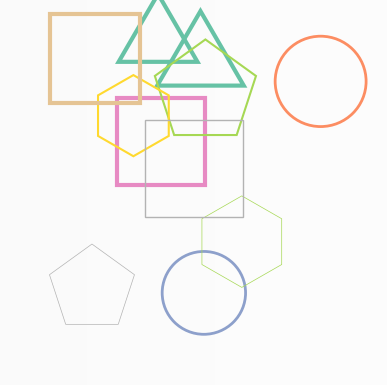[{"shape": "triangle", "thickness": 3, "radius": 0.59, "center": [0.408, 0.898]}, {"shape": "triangle", "thickness": 3, "radius": 0.64, "center": [0.517, 0.842]}, {"shape": "circle", "thickness": 2, "radius": 0.59, "center": [0.827, 0.789]}, {"shape": "circle", "thickness": 2, "radius": 0.54, "center": [0.526, 0.239]}, {"shape": "square", "thickness": 3, "radius": 0.57, "center": [0.416, 0.632]}, {"shape": "hexagon", "thickness": 0.5, "radius": 0.59, "center": [0.624, 0.372]}, {"shape": "pentagon", "thickness": 1.5, "radius": 0.69, "center": [0.53, 0.76]}, {"shape": "hexagon", "thickness": 1.5, "radius": 0.53, "center": [0.344, 0.7]}, {"shape": "square", "thickness": 3, "radius": 0.58, "center": [0.245, 0.848]}, {"shape": "pentagon", "thickness": 0.5, "radius": 0.58, "center": [0.237, 0.251]}, {"shape": "square", "thickness": 1, "radius": 0.63, "center": [0.501, 0.562]}]